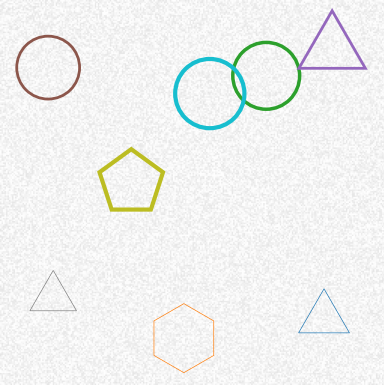[{"shape": "triangle", "thickness": 0.5, "radius": 0.38, "center": [0.842, 0.174]}, {"shape": "hexagon", "thickness": 0.5, "radius": 0.45, "center": [0.478, 0.122]}, {"shape": "circle", "thickness": 2.5, "radius": 0.43, "center": [0.691, 0.803]}, {"shape": "triangle", "thickness": 2, "radius": 0.5, "center": [0.863, 0.872]}, {"shape": "circle", "thickness": 2, "radius": 0.41, "center": [0.125, 0.824]}, {"shape": "triangle", "thickness": 0.5, "radius": 0.35, "center": [0.138, 0.228]}, {"shape": "pentagon", "thickness": 3, "radius": 0.43, "center": [0.341, 0.526]}, {"shape": "circle", "thickness": 3, "radius": 0.45, "center": [0.545, 0.757]}]